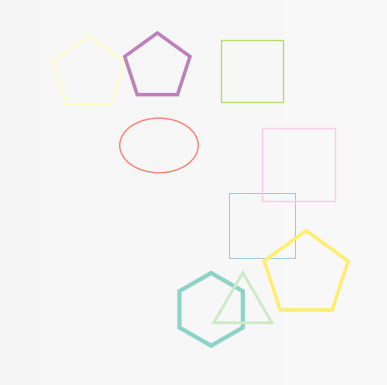[{"shape": "hexagon", "thickness": 3, "radius": 0.47, "center": [0.545, 0.196]}, {"shape": "pentagon", "thickness": 1, "radius": 0.49, "center": [0.229, 0.808]}, {"shape": "oval", "thickness": 1, "radius": 0.51, "center": [0.41, 0.622]}, {"shape": "square", "thickness": 0.5, "radius": 0.42, "center": [0.676, 0.414]}, {"shape": "square", "thickness": 1, "radius": 0.4, "center": [0.65, 0.816]}, {"shape": "square", "thickness": 1, "radius": 0.47, "center": [0.769, 0.573]}, {"shape": "pentagon", "thickness": 2.5, "radius": 0.44, "center": [0.406, 0.826]}, {"shape": "triangle", "thickness": 2, "radius": 0.43, "center": [0.627, 0.205]}, {"shape": "pentagon", "thickness": 2.5, "radius": 0.57, "center": [0.79, 0.287]}]